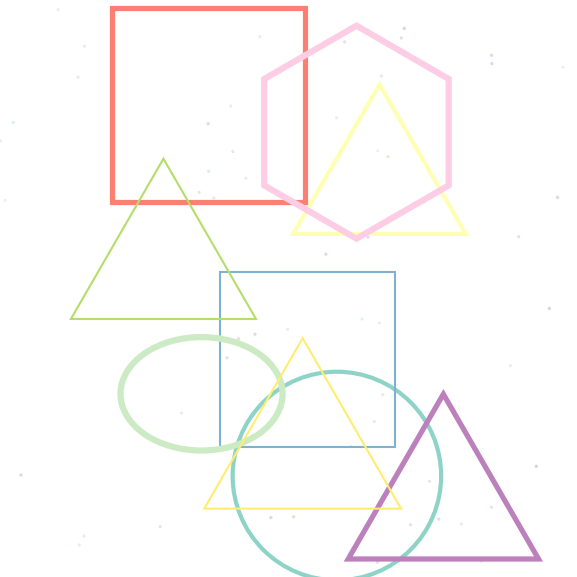[{"shape": "circle", "thickness": 2, "radius": 0.9, "center": [0.583, 0.175]}, {"shape": "triangle", "thickness": 2, "radius": 0.86, "center": [0.657, 0.68]}, {"shape": "square", "thickness": 2.5, "radius": 0.84, "center": [0.361, 0.817]}, {"shape": "square", "thickness": 1, "radius": 0.76, "center": [0.532, 0.376]}, {"shape": "triangle", "thickness": 1, "radius": 0.93, "center": [0.283, 0.539]}, {"shape": "hexagon", "thickness": 3, "radius": 0.92, "center": [0.617, 0.77]}, {"shape": "triangle", "thickness": 2.5, "radius": 0.95, "center": [0.768, 0.126]}, {"shape": "oval", "thickness": 3, "radius": 0.7, "center": [0.349, 0.317]}, {"shape": "triangle", "thickness": 1, "radius": 0.98, "center": [0.524, 0.217]}]